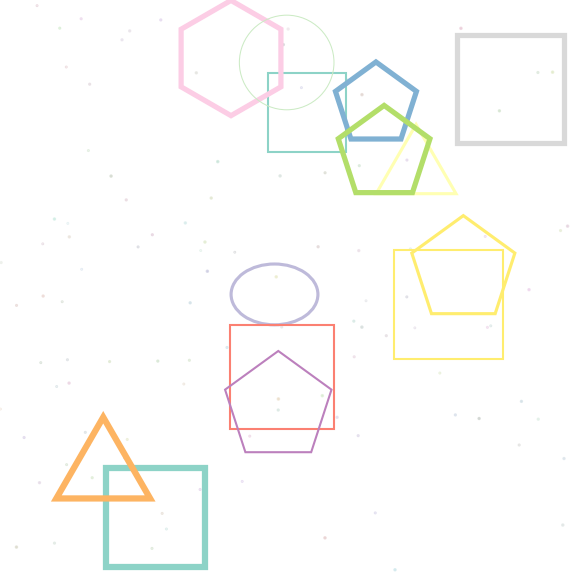[{"shape": "square", "thickness": 3, "radius": 0.43, "center": [0.269, 0.103]}, {"shape": "square", "thickness": 1, "radius": 0.34, "center": [0.532, 0.805]}, {"shape": "triangle", "thickness": 1.5, "radius": 0.4, "center": [0.72, 0.704]}, {"shape": "oval", "thickness": 1.5, "radius": 0.38, "center": [0.475, 0.489]}, {"shape": "square", "thickness": 1, "radius": 0.45, "center": [0.489, 0.346]}, {"shape": "pentagon", "thickness": 2.5, "radius": 0.37, "center": [0.651, 0.818]}, {"shape": "triangle", "thickness": 3, "radius": 0.47, "center": [0.179, 0.183]}, {"shape": "pentagon", "thickness": 2.5, "radius": 0.42, "center": [0.665, 0.733]}, {"shape": "hexagon", "thickness": 2.5, "radius": 0.5, "center": [0.4, 0.899]}, {"shape": "square", "thickness": 2.5, "radius": 0.47, "center": [0.884, 0.845]}, {"shape": "pentagon", "thickness": 1, "radius": 0.48, "center": [0.482, 0.294]}, {"shape": "circle", "thickness": 0.5, "radius": 0.41, "center": [0.496, 0.891]}, {"shape": "pentagon", "thickness": 1.5, "radius": 0.47, "center": [0.802, 0.532]}, {"shape": "square", "thickness": 1, "radius": 0.47, "center": [0.777, 0.472]}]